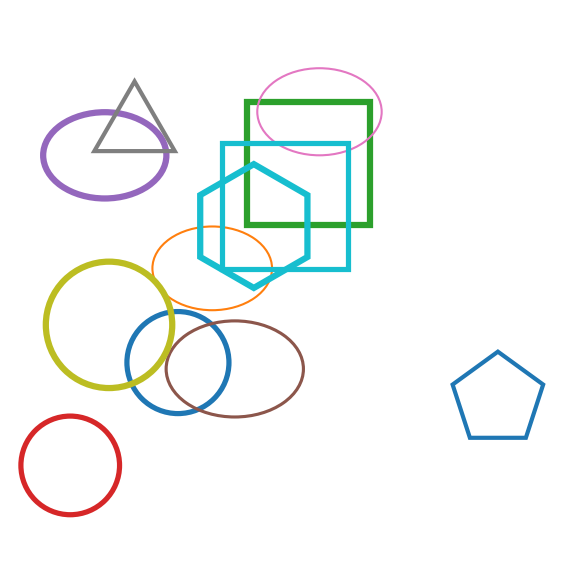[{"shape": "circle", "thickness": 2.5, "radius": 0.44, "center": [0.308, 0.371]}, {"shape": "pentagon", "thickness": 2, "radius": 0.41, "center": [0.862, 0.308]}, {"shape": "oval", "thickness": 1, "radius": 0.52, "center": [0.367, 0.534]}, {"shape": "square", "thickness": 3, "radius": 0.53, "center": [0.534, 0.715]}, {"shape": "circle", "thickness": 2.5, "radius": 0.43, "center": [0.122, 0.193]}, {"shape": "oval", "thickness": 3, "radius": 0.53, "center": [0.181, 0.73]}, {"shape": "oval", "thickness": 1.5, "radius": 0.59, "center": [0.407, 0.36]}, {"shape": "oval", "thickness": 1, "radius": 0.54, "center": [0.553, 0.806]}, {"shape": "triangle", "thickness": 2, "radius": 0.4, "center": [0.233, 0.778]}, {"shape": "circle", "thickness": 3, "radius": 0.55, "center": [0.189, 0.437]}, {"shape": "square", "thickness": 2.5, "radius": 0.55, "center": [0.493, 0.643]}, {"shape": "hexagon", "thickness": 3, "radius": 0.54, "center": [0.44, 0.608]}]